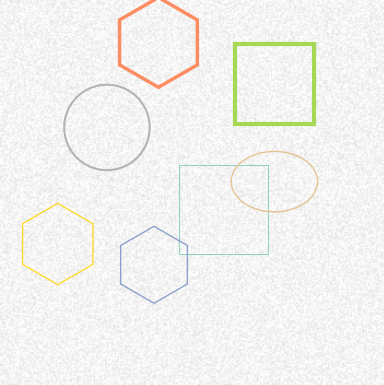[{"shape": "square", "thickness": 0.5, "radius": 0.58, "center": [0.581, 0.455]}, {"shape": "hexagon", "thickness": 2.5, "radius": 0.58, "center": [0.412, 0.89]}, {"shape": "hexagon", "thickness": 1, "radius": 0.5, "center": [0.4, 0.312]}, {"shape": "square", "thickness": 3, "radius": 0.52, "center": [0.712, 0.782]}, {"shape": "hexagon", "thickness": 1, "radius": 0.53, "center": [0.15, 0.366]}, {"shape": "oval", "thickness": 1, "radius": 0.56, "center": [0.713, 0.528]}, {"shape": "circle", "thickness": 1.5, "radius": 0.55, "center": [0.278, 0.669]}]